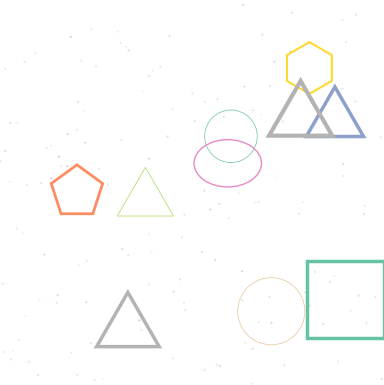[{"shape": "circle", "thickness": 0.5, "radius": 0.34, "center": [0.6, 0.646]}, {"shape": "square", "thickness": 2.5, "radius": 0.5, "center": [0.897, 0.223]}, {"shape": "pentagon", "thickness": 2, "radius": 0.35, "center": [0.2, 0.502]}, {"shape": "triangle", "thickness": 2.5, "radius": 0.43, "center": [0.87, 0.688]}, {"shape": "oval", "thickness": 1, "radius": 0.44, "center": [0.592, 0.576]}, {"shape": "triangle", "thickness": 0.5, "radius": 0.42, "center": [0.378, 0.481]}, {"shape": "hexagon", "thickness": 1.5, "radius": 0.34, "center": [0.804, 0.823]}, {"shape": "circle", "thickness": 0.5, "radius": 0.44, "center": [0.705, 0.192]}, {"shape": "triangle", "thickness": 3, "radius": 0.47, "center": [0.781, 0.695]}, {"shape": "triangle", "thickness": 2.5, "radius": 0.47, "center": [0.332, 0.147]}]